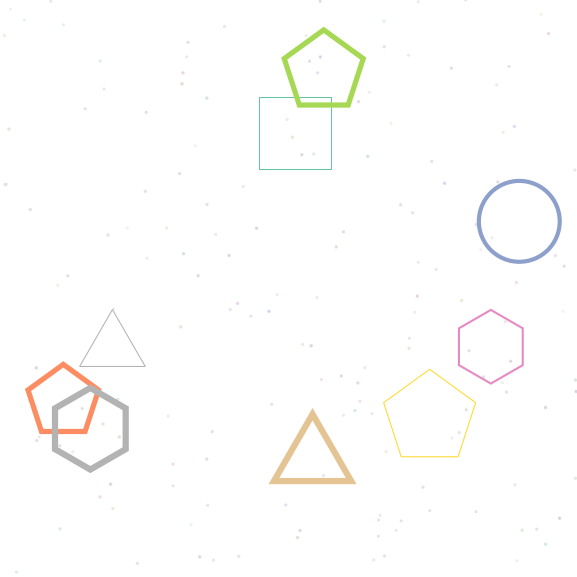[{"shape": "square", "thickness": 0.5, "radius": 0.31, "center": [0.511, 0.769]}, {"shape": "pentagon", "thickness": 2.5, "radius": 0.32, "center": [0.11, 0.304]}, {"shape": "circle", "thickness": 2, "radius": 0.35, "center": [0.899, 0.616]}, {"shape": "hexagon", "thickness": 1, "radius": 0.32, "center": [0.85, 0.399]}, {"shape": "pentagon", "thickness": 2.5, "radius": 0.36, "center": [0.561, 0.875]}, {"shape": "pentagon", "thickness": 0.5, "radius": 0.42, "center": [0.744, 0.276]}, {"shape": "triangle", "thickness": 3, "radius": 0.39, "center": [0.541, 0.205]}, {"shape": "hexagon", "thickness": 3, "radius": 0.35, "center": [0.156, 0.257]}, {"shape": "triangle", "thickness": 0.5, "radius": 0.33, "center": [0.195, 0.397]}]